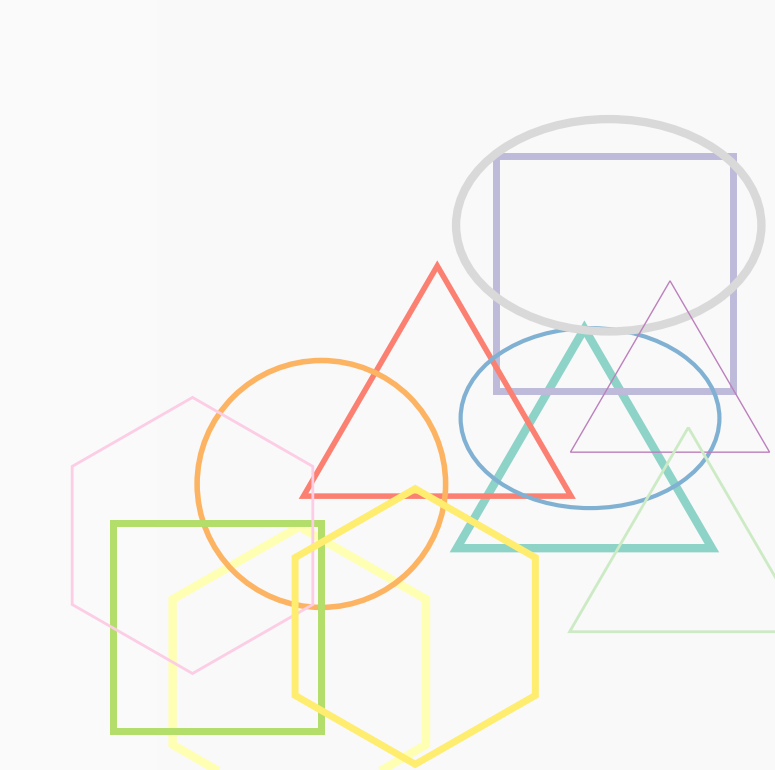[{"shape": "triangle", "thickness": 3, "radius": 0.95, "center": [0.754, 0.383]}, {"shape": "hexagon", "thickness": 3, "radius": 0.94, "center": [0.386, 0.127]}, {"shape": "square", "thickness": 2.5, "radius": 0.76, "center": [0.793, 0.645]}, {"shape": "triangle", "thickness": 2, "radius": 1.0, "center": [0.564, 0.455]}, {"shape": "oval", "thickness": 1.5, "radius": 0.83, "center": [0.761, 0.457]}, {"shape": "circle", "thickness": 2, "radius": 0.8, "center": [0.415, 0.371]}, {"shape": "square", "thickness": 2.5, "radius": 0.67, "center": [0.28, 0.186]}, {"shape": "hexagon", "thickness": 1, "radius": 0.9, "center": [0.248, 0.305]}, {"shape": "oval", "thickness": 3, "radius": 0.98, "center": [0.785, 0.707]}, {"shape": "triangle", "thickness": 0.5, "radius": 0.74, "center": [0.865, 0.487]}, {"shape": "triangle", "thickness": 1, "radius": 0.88, "center": [0.888, 0.268]}, {"shape": "hexagon", "thickness": 2.5, "radius": 0.89, "center": [0.536, 0.186]}]